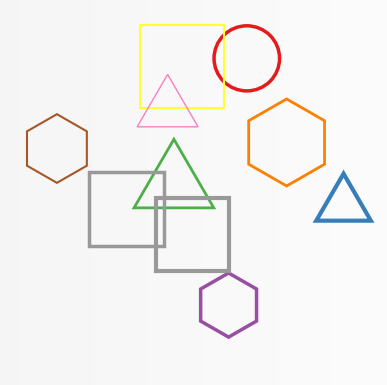[{"shape": "circle", "thickness": 2.5, "radius": 0.42, "center": [0.637, 0.848]}, {"shape": "triangle", "thickness": 3, "radius": 0.41, "center": [0.887, 0.467]}, {"shape": "triangle", "thickness": 2, "radius": 0.59, "center": [0.449, 0.52]}, {"shape": "hexagon", "thickness": 2.5, "radius": 0.42, "center": [0.59, 0.208]}, {"shape": "hexagon", "thickness": 2, "radius": 0.56, "center": [0.74, 0.63]}, {"shape": "square", "thickness": 1.5, "radius": 0.54, "center": [0.469, 0.827]}, {"shape": "hexagon", "thickness": 1.5, "radius": 0.45, "center": [0.147, 0.614]}, {"shape": "triangle", "thickness": 1, "radius": 0.45, "center": [0.433, 0.716]}, {"shape": "square", "thickness": 2.5, "radius": 0.49, "center": [0.326, 0.457]}, {"shape": "square", "thickness": 3, "radius": 0.47, "center": [0.496, 0.391]}]